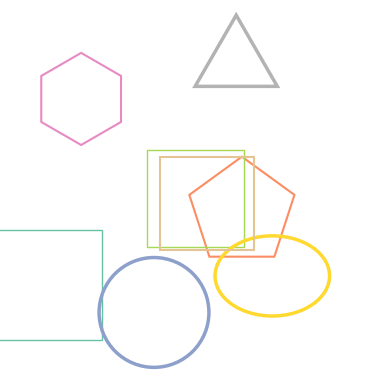[{"shape": "square", "thickness": 1, "radius": 0.71, "center": [0.122, 0.26]}, {"shape": "pentagon", "thickness": 1.5, "radius": 0.72, "center": [0.628, 0.449]}, {"shape": "circle", "thickness": 2.5, "radius": 0.71, "center": [0.4, 0.188]}, {"shape": "hexagon", "thickness": 1.5, "radius": 0.6, "center": [0.211, 0.743]}, {"shape": "square", "thickness": 1, "radius": 0.63, "center": [0.508, 0.485]}, {"shape": "oval", "thickness": 2.5, "radius": 0.74, "center": [0.707, 0.283]}, {"shape": "square", "thickness": 1.5, "radius": 0.61, "center": [0.537, 0.471]}, {"shape": "triangle", "thickness": 2.5, "radius": 0.62, "center": [0.613, 0.837]}]